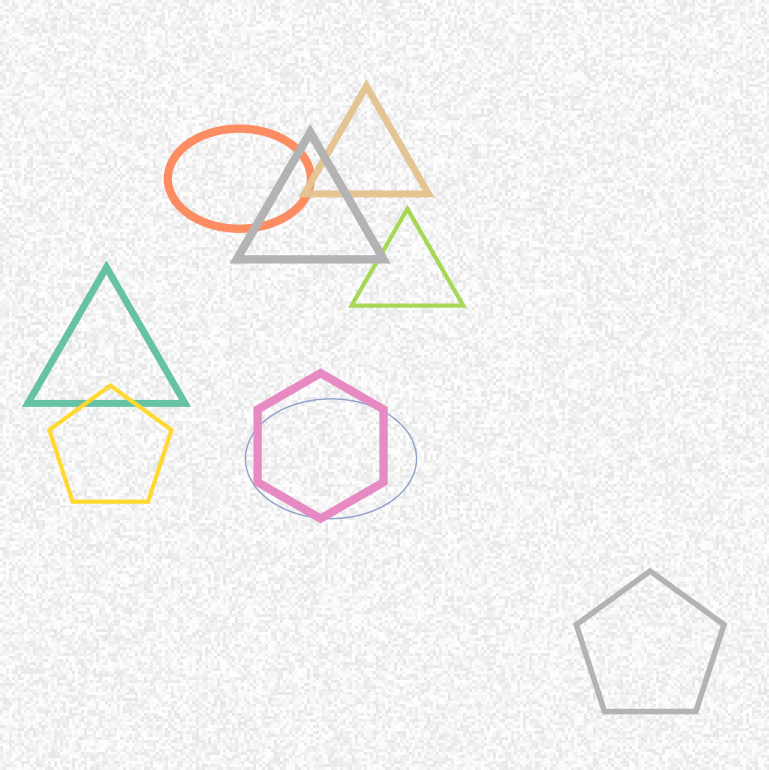[{"shape": "triangle", "thickness": 2.5, "radius": 0.59, "center": [0.138, 0.535]}, {"shape": "oval", "thickness": 3, "radius": 0.46, "center": [0.311, 0.768]}, {"shape": "oval", "thickness": 0.5, "radius": 0.56, "center": [0.43, 0.404]}, {"shape": "hexagon", "thickness": 3, "radius": 0.47, "center": [0.416, 0.421]}, {"shape": "triangle", "thickness": 1.5, "radius": 0.42, "center": [0.529, 0.645]}, {"shape": "pentagon", "thickness": 1.5, "radius": 0.42, "center": [0.143, 0.416]}, {"shape": "triangle", "thickness": 2.5, "radius": 0.47, "center": [0.476, 0.795]}, {"shape": "pentagon", "thickness": 2, "radius": 0.5, "center": [0.844, 0.158]}, {"shape": "triangle", "thickness": 3, "radius": 0.55, "center": [0.403, 0.718]}]